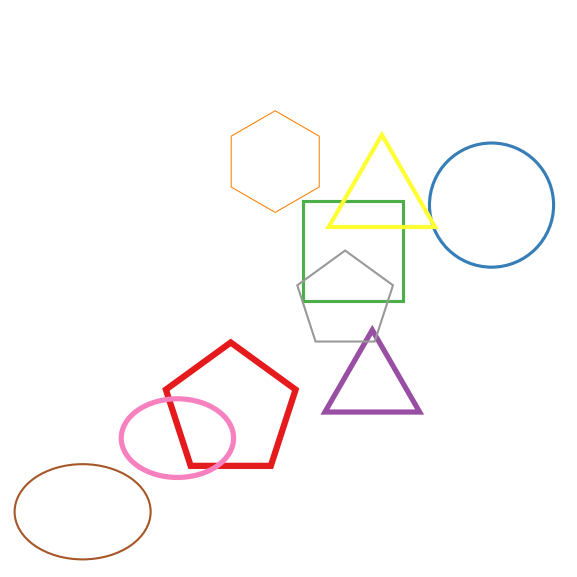[{"shape": "pentagon", "thickness": 3, "radius": 0.59, "center": [0.4, 0.288]}, {"shape": "circle", "thickness": 1.5, "radius": 0.54, "center": [0.851, 0.644]}, {"shape": "square", "thickness": 1.5, "radius": 0.44, "center": [0.611, 0.564]}, {"shape": "triangle", "thickness": 2.5, "radius": 0.47, "center": [0.645, 0.333]}, {"shape": "hexagon", "thickness": 0.5, "radius": 0.44, "center": [0.477, 0.719]}, {"shape": "triangle", "thickness": 2, "radius": 0.53, "center": [0.661, 0.659]}, {"shape": "oval", "thickness": 1, "radius": 0.59, "center": [0.143, 0.113]}, {"shape": "oval", "thickness": 2.5, "radius": 0.49, "center": [0.307, 0.24]}, {"shape": "pentagon", "thickness": 1, "radius": 0.44, "center": [0.598, 0.478]}]